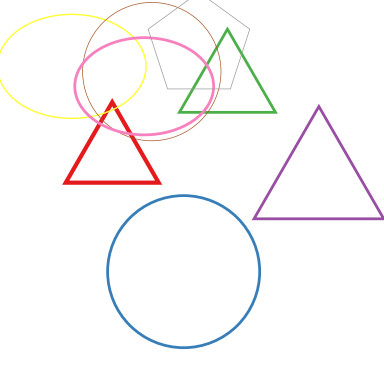[{"shape": "triangle", "thickness": 3, "radius": 0.7, "center": [0.291, 0.595]}, {"shape": "circle", "thickness": 2, "radius": 0.99, "center": [0.477, 0.294]}, {"shape": "triangle", "thickness": 2, "radius": 0.72, "center": [0.591, 0.78]}, {"shape": "triangle", "thickness": 2, "radius": 0.97, "center": [0.828, 0.529]}, {"shape": "oval", "thickness": 1, "radius": 0.97, "center": [0.186, 0.828]}, {"shape": "circle", "thickness": 0.5, "radius": 0.9, "center": [0.394, 0.814]}, {"shape": "oval", "thickness": 2, "radius": 0.9, "center": [0.375, 0.776]}, {"shape": "pentagon", "thickness": 0.5, "radius": 0.69, "center": [0.517, 0.881]}]